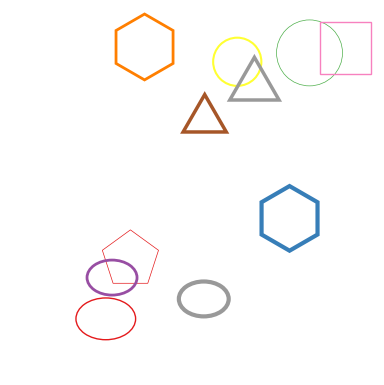[{"shape": "pentagon", "thickness": 0.5, "radius": 0.38, "center": [0.339, 0.326]}, {"shape": "oval", "thickness": 1, "radius": 0.39, "center": [0.275, 0.172]}, {"shape": "hexagon", "thickness": 3, "radius": 0.42, "center": [0.752, 0.433]}, {"shape": "circle", "thickness": 0.5, "radius": 0.43, "center": [0.804, 0.863]}, {"shape": "oval", "thickness": 2, "radius": 0.32, "center": [0.291, 0.279]}, {"shape": "hexagon", "thickness": 2, "radius": 0.43, "center": [0.375, 0.878]}, {"shape": "circle", "thickness": 1.5, "radius": 0.31, "center": [0.616, 0.84]}, {"shape": "triangle", "thickness": 2.5, "radius": 0.32, "center": [0.532, 0.69]}, {"shape": "square", "thickness": 1, "radius": 0.33, "center": [0.898, 0.875]}, {"shape": "triangle", "thickness": 2.5, "radius": 0.37, "center": [0.661, 0.777]}, {"shape": "oval", "thickness": 3, "radius": 0.32, "center": [0.529, 0.224]}]